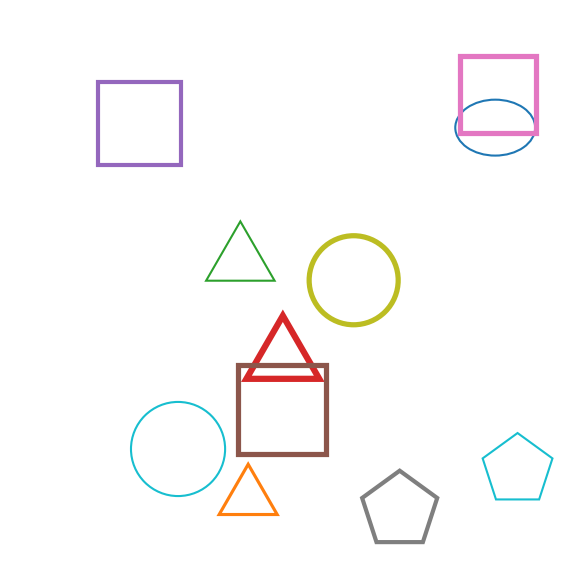[{"shape": "oval", "thickness": 1, "radius": 0.35, "center": [0.858, 0.778]}, {"shape": "triangle", "thickness": 1.5, "radius": 0.29, "center": [0.43, 0.137]}, {"shape": "triangle", "thickness": 1, "radius": 0.34, "center": [0.416, 0.547]}, {"shape": "triangle", "thickness": 3, "radius": 0.36, "center": [0.49, 0.38]}, {"shape": "square", "thickness": 2, "radius": 0.36, "center": [0.242, 0.785]}, {"shape": "square", "thickness": 2.5, "radius": 0.38, "center": [0.488, 0.29]}, {"shape": "square", "thickness": 2.5, "radius": 0.33, "center": [0.862, 0.836]}, {"shape": "pentagon", "thickness": 2, "radius": 0.34, "center": [0.692, 0.116]}, {"shape": "circle", "thickness": 2.5, "radius": 0.39, "center": [0.612, 0.514]}, {"shape": "circle", "thickness": 1, "radius": 0.41, "center": [0.308, 0.222]}, {"shape": "pentagon", "thickness": 1, "radius": 0.32, "center": [0.896, 0.186]}]